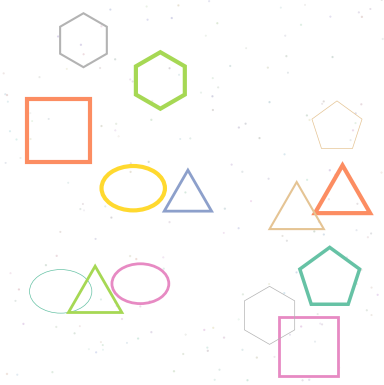[{"shape": "pentagon", "thickness": 2.5, "radius": 0.41, "center": [0.856, 0.276]}, {"shape": "oval", "thickness": 0.5, "radius": 0.4, "center": [0.158, 0.243]}, {"shape": "square", "thickness": 3, "radius": 0.41, "center": [0.152, 0.662]}, {"shape": "triangle", "thickness": 3, "radius": 0.41, "center": [0.89, 0.488]}, {"shape": "triangle", "thickness": 2, "radius": 0.35, "center": [0.488, 0.487]}, {"shape": "square", "thickness": 2, "radius": 0.38, "center": [0.801, 0.1]}, {"shape": "oval", "thickness": 2, "radius": 0.37, "center": [0.365, 0.263]}, {"shape": "triangle", "thickness": 2, "radius": 0.4, "center": [0.247, 0.228]}, {"shape": "hexagon", "thickness": 3, "radius": 0.37, "center": [0.417, 0.791]}, {"shape": "oval", "thickness": 3, "radius": 0.41, "center": [0.346, 0.511]}, {"shape": "triangle", "thickness": 1.5, "radius": 0.41, "center": [0.771, 0.446]}, {"shape": "pentagon", "thickness": 0.5, "radius": 0.34, "center": [0.875, 0.67]}, {"shape": "hexagon", "thickness": 1.5, "radius": 0.35, "center": [0.217, 0.896]}, {"shape": "hexagon", "thickness": 0.5, "radius": 0.38, "center": [0.7, 0.181]}]